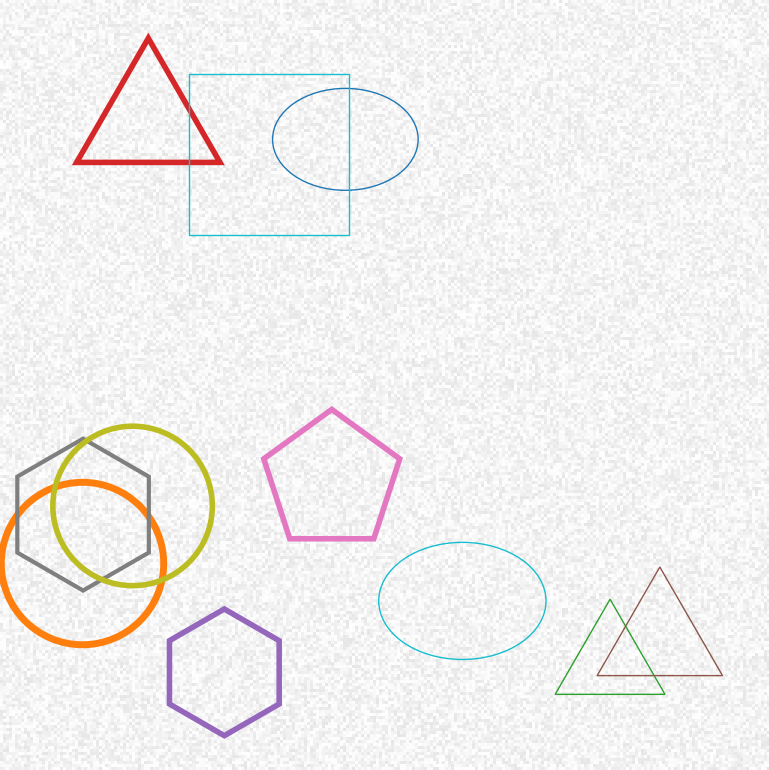[{"shape": "oval", "thickness": 0.5, "radius": 0.47, "center": [0.448, 0.819]}, {"shape": "circle", "thickness": 2.5, "radius": 0.53, "center": [0.107, 0.268]}, {"shape": "triangle", "thickness": 0.5, "radius": 0.41, "center": [0.792, 0.139]}, {"shape": "triangle", "thickness": 2, "radius": 0.54, "center": [0.193, 0.843]}, {"shape": "hexagon", "thickness": 2, "radius": 0.41, "center": [0.291, 0.127]}, {"shape": "triangle", "thickness": 0.5, "radius": 0.47, "center": [0.857, 0.17]}, {"shape": "pentagon", "thickness": 2, "radius": 0.46, "center": [0.431, 0.375]}, {"shape": "hexagon", "thickness": 1.5, "radius": 0.49, "center": [0.108, 0.332]}, {"shape": "circle", "thickness": 2, "radius": 0.52, "center": [0.172, 0.343]}, {"shape": "oval", "thickness": 0.5, "radius": 0.54, "center": [0.6, 0.22]}, {"shape": "square", "thickness": 0.5, "radius": 0.52, "center": [0.349, 0.799]}]